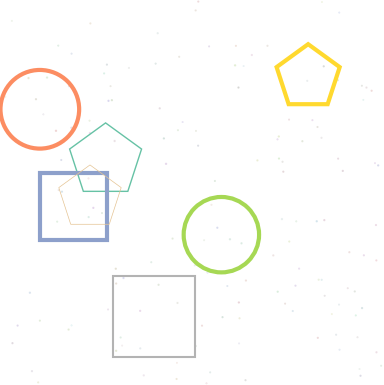[{"shape": "pentagon", "thickness": 1, "radius": 0.49, "center": [0.274, 0.582]}, {"shape": "circle", "thickness": 3, "radius": 0.51, "center": [0.103, 0.716]}, {"shape": "square", "thickness": 3, "radius": 0.44, "center": [0.191, 0.464]}, {"shape": "circle", "thickness": 3, "radius": 0.49, "center": [0.575, 0.39]}, {"shape": "pentagon", "thickness": 3, "radius": 0.43, "center": [0.8, 0.799]}, {"shape": "pentagon", "thickness": 0.5, "radius": 0.43, "center": [0.234, 0.486]}, {"shape": "square", "thickness": 1.5, "radius": 0.53, "center": [0.4, 0.178]}]